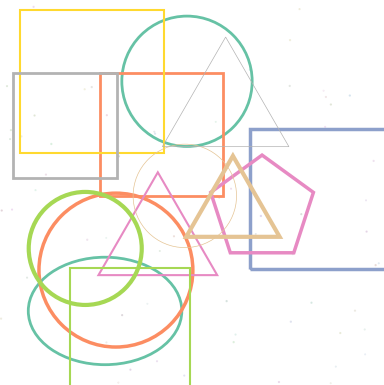[{"shape": "oval", "thickness": 2, "radius": 1.0, "center": [0.273, 0.192]}, {"shape": "circle", "thickness": 2, "radius": 0.85, "center": [0.486, 0.789]}, {"shape": "circle", "thickness": 2.5, "radius": 1.0, "center": [0.301, 0.298]}, {"shape": "square", "thickness": 2, "radius": 0.8, "center": [0.419, 0.651]}, {"shape": "square", "thickness": 2.5, "radius": 0.91, "center": [0.83, 0.482]}, {"shape": "triangle", "thickness": 1.5, "radius": 0.89, "center": [0.41, 0.374]}, {"shape": "pentagon", "thickness": 2.5, "radius": 0.7, "center": [0.681, 0.457]}, {"shape": "circle", "thickness": 3, "radius": 0.73, "center": [0.221, 0.355]}, {"shape": "square", "thickness": 1.5, "radius": 0.78, "center": [0.338, 0.148]}, {"shape": "square", "thickness": 1.5, "radius": 0.93, "center": [0.239, 0.788]}, {"shape": "circle", "thickness": 0.5, "radius": 0.67, "center": [0.48, 0.491]}, {"shape": "triangle", "thickness": 3, "radius": 0.7, "center": [0.605, 0.455]}, {"shape": "triangle", "thickness": 0.5, "radius": 0.95, "center": [0.586, 0.714]}, {"shape": "square", "thickness": 2, "radius": 0.68, "center": [0.169, 0.674]}]